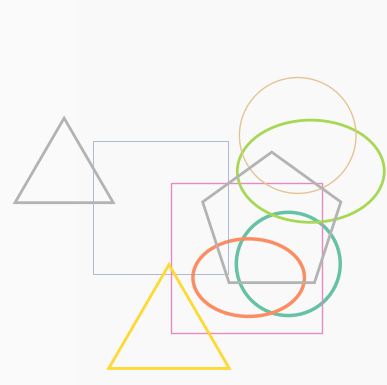[{"shape": "circle", "thickness": 2.5, "radius": 0.67, "center": [0.744, 0.314]}, {"shape": "oval", "thickness": 2.5, "radius": 0.72, "center": [0.642, 0.279]}, {"shape": "square", "thickness": 0.5, "radius": 0.87, "center": [0.414, 0.461]}, {"shape": "square", "thickness": 1, "radius": 0.97, "center": [0.637, 0.33]}, {"shape": "oval", "thickness": 2, "radius": 0.95, "center": [0.802, 0.555]}, {"shape": "triangle", "thickness": 2, "radius": 0.9, "center": [0.436, 0.133]}, {"shape": "circle", "thickness": 1, "radius": 0.75, "center": [0.768, 0.648]}, {"shape": "triangle", "thickness": 2, "radius": 0.73, "center": [0.165, 0.547]}, {"shape": "pentagon", "thickness": 2, "radius": 0.94, "center": [0.701, 0.418]}]